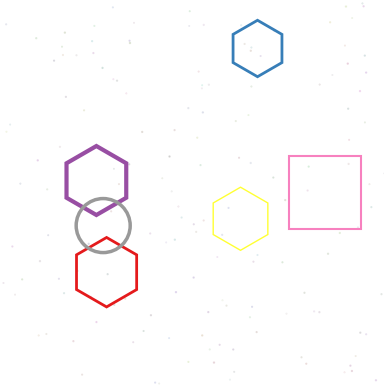[{"shape": "hexagon", "thickness": 2, "radius": 0.45, "center": [0.277, 0.293]}, {"shape": "hexagon", "thickness": 2, "radius": 0.37, "center": [0.669, 0.874]}, {"shape": "hexagon", "thickness": 3, "radius": 0.45, "center": [0.25, 0.531]}, {"shape": "hexagon", "thickness": 1, "radius": 0.41, "center": [0.625, 0.432]}, {"shape": "square", "thickness": 1.5, "radius": 0.47, "center": [0.844, 0.499]}, {"shape": "circle", "thickness": 2.5, "radius": 0.35, "center": [0.268, 0.414]}]